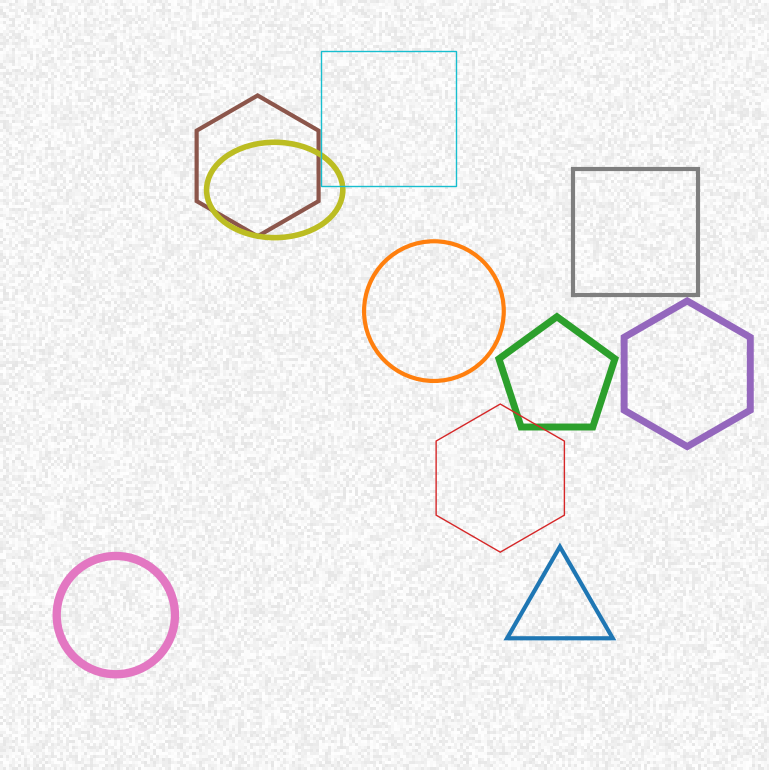[{"shape": "triangle", "thickness": 1.5, "radius": 0.4, "center": [0.727, 0.211]}, {"shape": "circle", "thickness": 1.5, "radius": 0.45, "center": [0.564, 0.596]}, {"shape": "pentagon", "thickness": 2.5, "radius": 0.4, "center": [0.723, 0.51]}, {"shape": "hexagon", "thickness": 0.5, "radius": 0.48, "center": [0.65, 0.379]}, {"shape": "hexagon", "thickness": 2.5, "radius": 0.47, "center": [0.892, 0.515]}, {"shape": "hexagon", "thickness": 1.5, "radius": 0.46, "center": [0.335, 0.785]}, {"shape": "circle", "thickness": 3, "radius": 0.38, "center": [0.15, 0.201]}, {"shape": "square", "thickness": 1.5, "radius": 0.41, "center": [0.825, 0.699]}, {"shape": "oval", "thickness": 2, "radius": 0.44, "center": [0.357, 0.753]}, {"shape": "square", "thickness": 0.5, "radius": 0.44, "center": [0.505, 0.846]}]